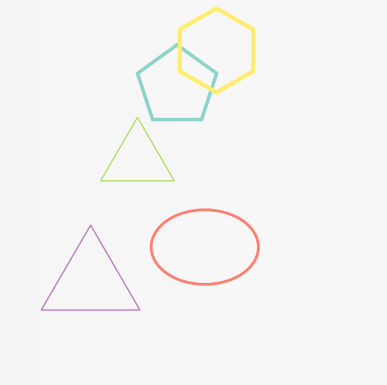[{"shape": "pentagon", "thickness": 2.5, "radius": 0.54, "center": [0.457, 0.776]}, {"shape": "oval", "thickness": 2, "radius": 0.69, "center": [0.529, 0.358]}, {"shape": "triangle", "thickness": 1, "radius": 0.55, "center": [0.355, 0.585]}, {"shape": "triangle", "thickness": 1, "radius": 0.73, "center": [0.234, 0.268]}, {"shape": "hexagon", "thickness": 3, "radius": 0.55, "center": [0.559, 0.869]}]